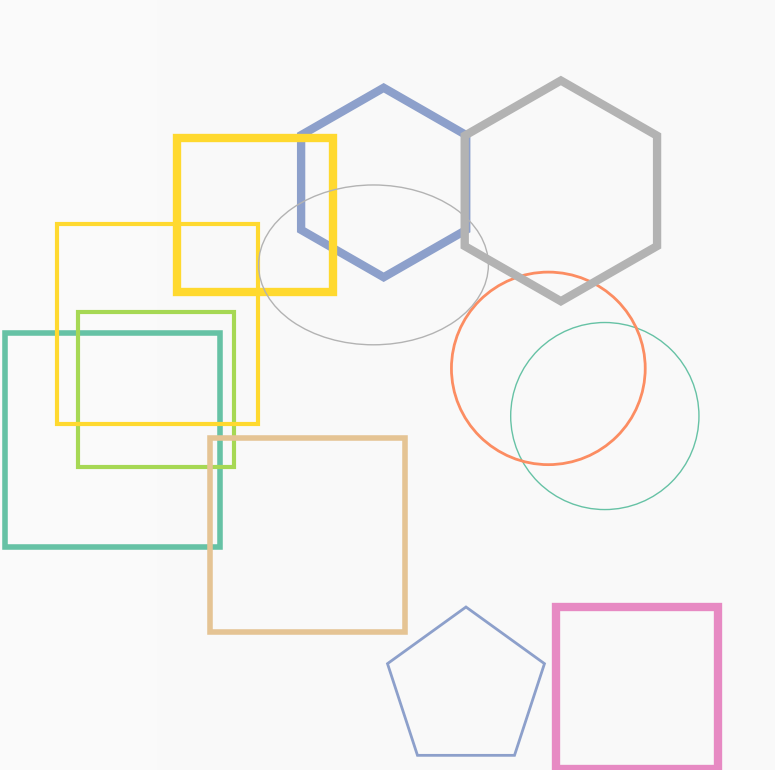[{"shape": "square", "thickness": 2, "radius": 0.7, "center": [0.145, 0.429]}, {"shape": "circle", "thickness": 0.5, "radius": 0.61, "center": [0.78, 0.46]}, {"shape": "circle", "thickness": 1, "radius": 0.63, "center": [0.708, 0.522]}, {"shape": "hexagon", "thickness": 3, "radius": 0.62, "center": [0.495, 0.763]}, {"shape": "pentagon", "thickness": 1, "radius": 0.53, "center": [0.601, 0.105]}, {"shape": "square", "thickness": 3, "radius": 0.52, "center": [0.822, 0.107]}, {"shape": "square", "thickness": 1.5, "radius": 0.5, "center": [0.201, 0.495]}, {"shape": "square", "thickness": 3, "radius": 0.5, "center": [0.33, 0.721]}, {"shape": "square", "thickness": 1.5, "radius": 0.65, "center": [0.204, 0.579]}, {"shape": "square", "thickness": 2, "radius": 0.63, "center": [0.397, 0.306]}, {"shape": "hexagon", "thickness": 3, "radius": 0.72, "center": [0.724, 0.752]}, {"shape": "oval", "thickness": 0.5, "radius": 0.74, "center": [0.482, 0.656]}]